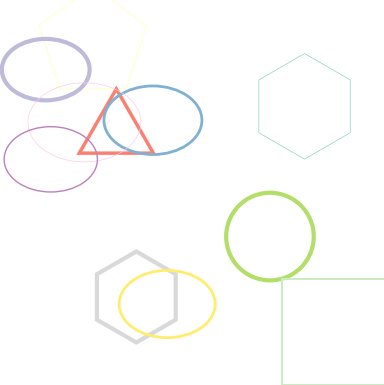[{"shape": "hexagon", "thickness": 0.5, "radius": 0.69, "center": [0.791, 0.724]}, {"shape": "pentagon", "thickness": 0.5, "radius": 0.74, "center": [0.241, 0.888]}, {"shape": "oval", "thickness": 3, "radius": 0.57, "center": [0.119, 0.819]}, {"shape": "triangle", "thickness": 2.5, "radius": 0.56, "center": [0.302, 0.658]}, {"shape": "oval", "thickness": 2, "radius": 0.64, "center": [0.397, 0.688]}, {"shape": "circle", "thickness": 3, "radius": 0.57, "center": [0.701, 0.386]}, {"shape": "oval", "thickness": 0.5, "radius": 0.73, "center": [0.219, 0.682]}, {"shape": "hexagon", "thickness": 3, "radius": 0.59, "center": [0.354, 0.229]}, {"shape": "oval", "thickness": 1, "radius": 0.61, "center": [0.132, 0.586]}, {"shape": "square", "thickness": 1.5, "radius": 0.69, "center": [0.872, 0.137]}, {"shape": "oval", "thickness": 2, "radius": 0.62, "center": [0.434, 0.21]}]